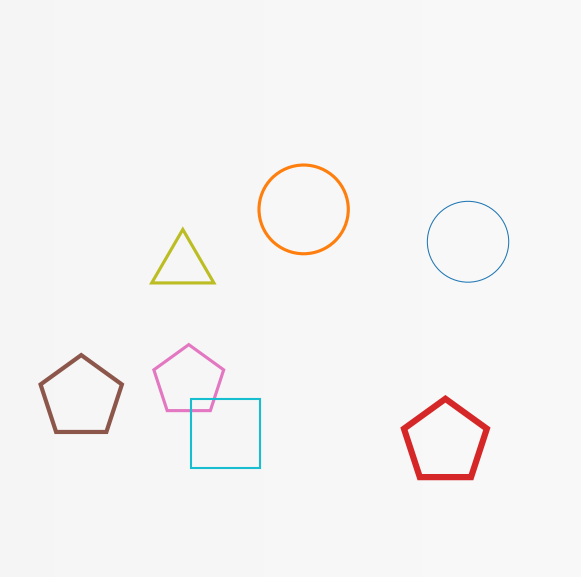[{"shape": "circle", "thickness": 0.5, "radius": 0.35, "center": [0.805, 0.581]}, {"shape": "circle", "thickness": 1.5, "radius": 0.38, "center": [0.522, 0.637]}, {"shape": "pentagon", "thickness": 3, "radius": 0.37, "center": [0.766, 0.234]}, {"shape": "pentagon", "thickness": 2, "radius": 0.37, "center": [0.14, 0.311]}, {"shape": "pentagon", "thickness": 1.5, "radius": 0.32, "center": [0.325, 0.339]}, {"shape": "triangle", "thickness": 1.5, "radius": 0.31, "center": [0.315, 0.54]}, {"shape": "square", "thickness": 1, "radius": 0.3, "center": [0.388, 0.248]}]